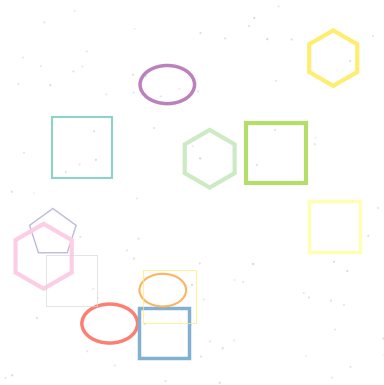[{"shape": "square", "thickness": 1.5, "radius": 0.39, "center": [0.212, 0.617]}, {"shape": "square", "thickness": 2.5, "radius": 0.33, "center": [0.868, 0.412]}, {"shape": "pentagon", "thickness": 1, "radius": 0.32, "center": [0.137, 0.395]}, {"shape": "oval", "thickness": 2.5, "radius": 0.36, "center": [0.285, 0.16]}, {"shape": "square", "thickness": 2.5, "radius": 0.32, "center": [0.426, 0.136]}, {"shape": "oval", "thickness": 1.5, "radius": 0.3, "center": [0.423, 0.246]}, {"shape": "square", "thickness": 3, "radius": 0.39, "center": [0.716, 0.602]}, {"shape": "hexagon", "thickness": 3, "radius": 0.42, "center": [0.113, 0.334]}, {"shape": "square", "thickness": 0.5, "radius": 0.33, "center": [0.186, 0.271]}, {"shape": "oval", "thickness": 2.5, "radius": 0.35, "center": [0.435, 0.78]}, {"shape": "hexagon", "thickness": 3, "radius": 0.37, "center": [0.545, 0.588]}, {"shape": "square", "thickness": 0.5, "radius": 0.35, "center": [0.44, 0.23]}, {"shape": "hexagon", "thickness": 3, "radius": 0.36, "center": [0.866, 0.849]}]